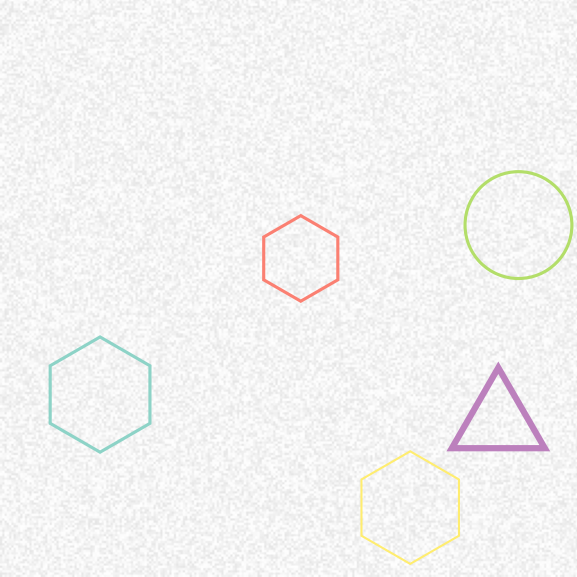[{"shape": "hexagon", "thickness": 1.5, "radius": 0.5, "center": [0.173, 0.316]}, {"shape": "hexagon", "thickness": 1.5, "radius": 0.37, "center": [0.521, 0.552]}, {"shape": "circle", "thickness": 1.5, "radius": 0.46, "center": [0.898, 0.609]}, {"shape": "triangle", "thickness": 3, "radius": 0.46, "center": [0.863, 0.269]}, {"shape": "hexagon", "thickness": 1, "radius": 0.49, "center": [0.71, 0.12]}]